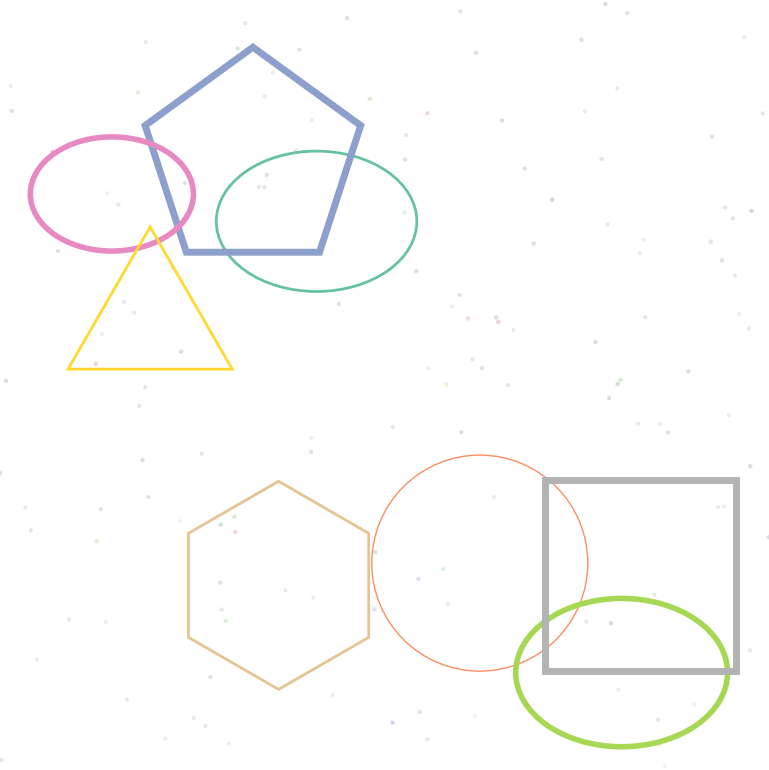[{"shape": "oval", "thickness": 1, "radius": 0.65, "center": [0.411, 0.713]}, {"shape": "circle", "thickness": 0.5, "radius": 0.7, "center": [0.623, 0.269]}, {"shape": "pentagon", "thickness": 2.5, "radius": 0.74, "center": [0.328, 0.792]}, {"shape": "oval", "thickness": 2, "radius": 0.53, "center": [0.145, 0.748]}, {"shape": "oval", "thickness": 2, "radius": 0.69, "center": [0.807, 0.127]}, {"shape": "triangle", "thickness": 1, "radius": 0.62, "center": [0.195, 0.582]}, {"shape": "hexagon", "thickness": 1, "radius": 0.68, "center": [0.362, 0.24]}, {"shape": "square", "thickness": 2.5, "radius": 0.62, "center": [0.832, 0.252]}]